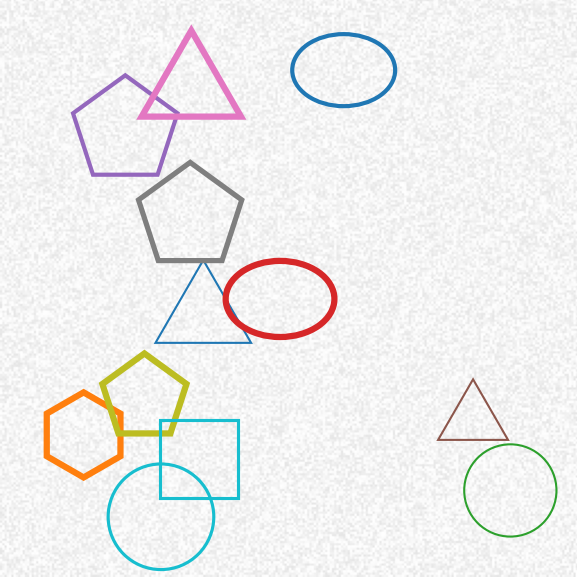[{"shape": "triangle", "thickness": 1, "radius": 0.48, "center": [0.352, 0.453]}, {"shape": "oval", "thickness": 2, "radius": 0.45, "center": [0.595, 0.878]}, {"shape": "hexagon", "thickness": 3, "radius": 0.37, "center": [0.145, 0.246]}, {"shape": "circle", "thickness": 1, "radius": 0.4, "center": [0.884, 0.15]}, {"shape": "oval", "thickness": 3, "radius": 0.47, "center": [0.485, 0.481]}, {"shape": "pentagon", "thickness": 2, "radius": 0.48, "center": [0.217, 0.774]}, {"shape": "triangle", "thickness": 1, "radius": 0.35, "center": [0.819, 0.272]}, {"shape": "triangle", "thickness": 3, "radius": 0.5, "center": [0.331, 0.847]}, {"shape": "pentagon", "thickness": 2.5, "radius": 0.47, "center": [0.329, 0.624]}, {"shape": "pentagon", "thickness": 3, "radius": 0.38, "center": [0.25, 0.311]}, {"shape": "circle", "thickness": 1.5, "radius": 0.46, "center": [0.279, 0.104]}, {"shape": "square", "thickness": 1.5, "radius": 0.34, "center": [0.344, 0.204]}]